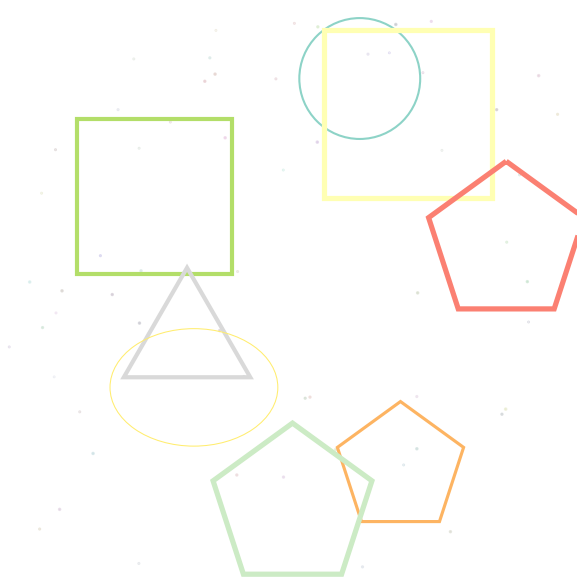[{"shape": "circle", "thickness": 1, "radius": 0.52, "center": [0.623, 0.863]}, {"shape": "square", "thickness": 2.5, "radius": 0.73, "center": [0.706, 0.802]}, {"shape": "pentagon", "thickness": 2.5, "radius": 0.71, "center": [0.877, 0.579]}, {"shape": "pentagon", "thickness": 1.5, "radius": 0.57, "center": [0.693, 0.189]}, {"shape": "square", "thickness": 2, "radius": 0.67, "center": [0.267, 0.659]}, {"shape": "triangle", "thickness": 2, "radius": 0.63, "center": [0.324, 0.409]}, {"shape": "pentagon", "thickness": 2.5, "radius": 0.72, "center": [0.507, 0.122]}, {"shape": "oval", "thickness": 0.5, "radius": 0.73, "center": [0.336, 0.328]}]